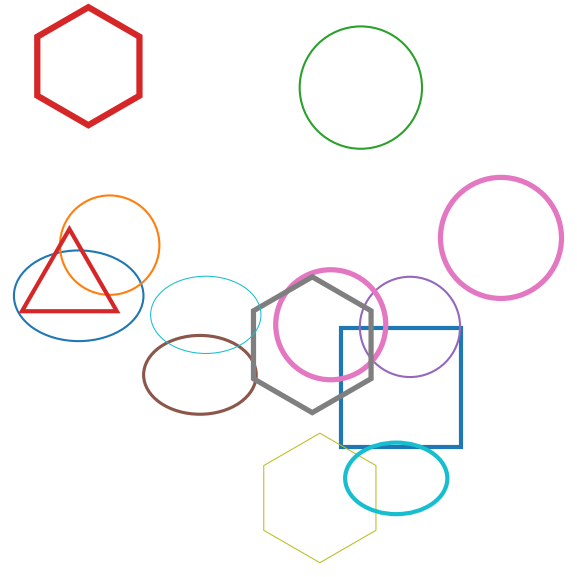[{"shape": "square", "thickness": 2, "radius": 0.52, "center": [0.694, 0.328]}, {"shape": "oval", "thickness": 1, "radius": 0.56, "center": [0.136, 0.487]}, {"shape": "circle", "thickness": 1, "radius": 0.43, "center": [0.19, 0.575]}, {"shape": "circle", "thickness": 1, "radius": 0.53, "center": [0.625, 0.847]}, {"shape": "hexagon", "thickness": 3, "radius": 0.51, "center": [0.153, 0.884]}, {"shape": "triangle", "thickness": 2, "radius": 0.47, "center": [0.12, 0.508]}, {"shape": "circle", "thickness": 1, "radius": 0.43, "center": [0.71, 0.433]}, {"shape": "oval", "thickness": 1.5, "radius": 0.49, "center": [0.346, 0.35]}, {"shape": "circle", "thickness": 2.5, "radius": 0.48, "center": [0.573, 0.437]}, {"shape": "circle", "thickness": 2.5, "radius": 0.52, "center": [0.867, 0.587]}, {"shape": "hexagon", "thickness": 2.5, "radius": 0.59, "center": [0.541, 0.402]}, {"shape": "hexagon", "thickness": 0.5, "radius": 0.56, "center": [0.554, 0.137]}, {"shape": "oval", "thickness": 0.5, "radius": 0.48, "center": [0.356, 0.454]}, {"shape": "oval", "thickness": 2, "radius": 0.44, "center": [0.686, 0.171]}]